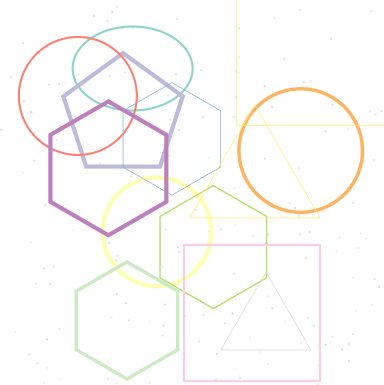[{"shape": "oval", "thickness": 1.5, "radius": 0.78, "center": [0.344, 0.822]}, {"shape": "circle", "thickness": 3, "radius": 0.71, "center": [0.408, 0.398]}, {"shape": "pentagon", "thickness": 3, "radius": 0.81, "center": [0.32, 0.699]}, {"shape": "circle", "thickness": 1.5, "radius": 0.77, "center": [0.202, 0.751]}, {"shape": "hexagon", "thickness": 0.5, "radius": 0.73, "center": [0.446, 0.639]}, {"shape": "circle", "thickness": 2.5, "radius": 0.8, "center": [0.781, 0.609]}, {"shape": "hexagon", "thickness": 1, "radius": 0.8, "center": [0.554, 0.358]}, {"shape": "square", "thickness": 1.5, "radius": 0.88, "center": [0.654, 0.188]}, {"shape": "triangle", "thickness": 0.5, "radius": 0.68, "center": [0.691, 0.158]}, {"shape": "hexagon", "thickness": 3, "radius": 0.87, "center": [0.281, 0.563]}, {"shape": "hexagon", "thickness": 2.5, "radius": 0.76, "center": [0.33, 0.168]}, {"shape": "square", "thickness": 0.5, "radius": 0.96, "center": [0.806, 0.869]}, {"shape": "triangle", "thickness": 0.5, "radius": 0.98, "center": [0.662, 0.532]}]